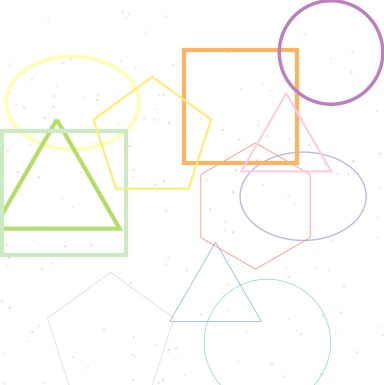[{"shape": "circle", "thickness": 0.5, "radius": 0.82, "center": [0.695, 0.11]}, {"shape": "oval", "thickness": 2.5, "radius": 0.86, "center": [0.188, 0.733]}, {"shape": "oval", "thickness": 1, "radius": 0.82, "center": [0.787, 0.49]}, {"shape": "hexagon", "thickness": 0.5, "radius": 0.82, "center": [0.664, 0.465]}, {"shape": "triangle", "thickness": 0.5, "radius": 0.69, "center": [0.56, 0.234]}, {"shape": "square", "thickness": 3, "radius": 0.73, "center": [0.625, 0.724]}, {"shape": "triangle", "thickness": 3, "radius": 0.94, "center": [0.147, 0.5]}, {"shape": "triangle", "thickness": 1.5, "radius": 0.67, "center": [0.744, 0.622]}, {"shape": "pentagon", "thickness": 0.5, "radius": 0.86, "center": [0.287, 0.12]}, {"shape": "circle", "thickness": 2.5, "radius": 0.67, "center": [0.86, 0.864]}, {"shape": "square", "thickness": 3, "radius": 0.8, "center": [0.167, 0.498]}, {"shape": "pentagon", "thickness": 1.5, "radius": 0.8, "center": [0.396, 0.64]}]